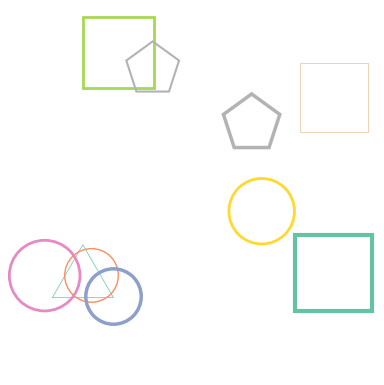[{"shape": "square", "thickness": 3, "radius": 0.49, "center": [0.866, 0.291]}, {"shape": "triangle", "thickness": 0.5, "radius": 0.46, "center": [0.215, 0.273]}, {"shape": "circle", "thickness": 1, "radius": 0.35, "center": [0.238, 0.285]}, {"shape": "circle", "thickness": 2.5, "radius": 0.36, "center": [0.295, 0.23]}, {"shape": "circle", "thickness": 2, "radius": 0.46, "center": [0.116, 0.284]}, {"shape": "square", "thickness": 2, "radius": 0.46, "center": [0.307, 0.864]}, {"shape": "circle", "thickness": 2, "radius": 0.43, "center": [0.68, 0.451]}, {"shape": "square", "thickness": 0.5, "radius": 0.44, "center": [0.868, 0.747]}, {"shape": "pentagon", "thickness": 1.5, "radius": 0.36, "center": [0.397, 0.82]}, {"shape": "pentagon", "thickness": 2.5, "radius": 0.38, "center": [0.654, 0.679]}]